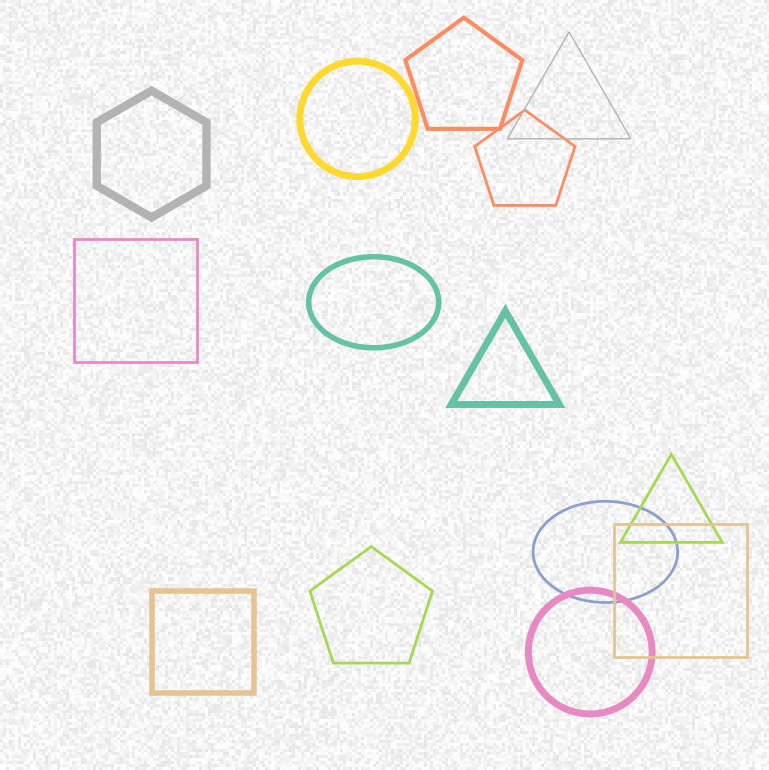[{"shape": "oval", "thickness": 2, "radius": 0.42, "center": [0.485, 0.607]}, {"shape": "triangle", "thickness": 2.5, "radius": 0.4, "center": [0.656, 0.515]}, {"shape": "pentagon", "thickness": 1.5, "radius": 0.4, "center": [0.602, 0.897]}, {"shape": "pentagon", "thickness": 1, "radius": 0.34, "center": [0.682, 0.789]}, {"shape": "oval", "thickness": 1, "radius": 0.47, "center": [0.786, 0.283]}, {"shape": "circle", "thickness": 2.5, "radius": 0.4, "center": [0.767, 0.153]}, {"shape": "square", "thickness": 1, "radius": 0.4, "center": [0.177, 0.609]}, {"shape": "triangle", "thickness": 1, "radius": 0.38, "center": [0.872, 0.334]}, {"shape": "pentagon", "thickness": 1, "radius": 0.42, "center": [0.482, 0.207]}, {"shape": "circle", "thickness": 2.5, "radius": 0.37, "center": [0.464, 0.846]}, {"shape": "square", "thickness": 2, "radius": 0.33, "center": [0.264, 0.166]}, {"shape": "square", "thickness": 1, "radius": 0.43, "center": [0.883, 0.233]}, {"shape": "hexagon", "thickness": 3, "radius": 0.41, "center": [0.197, 0.8]}, {"shape": "triangle", "thickness": 0.5, "radius": 0.46, "center": [0.739, 0.866]}]